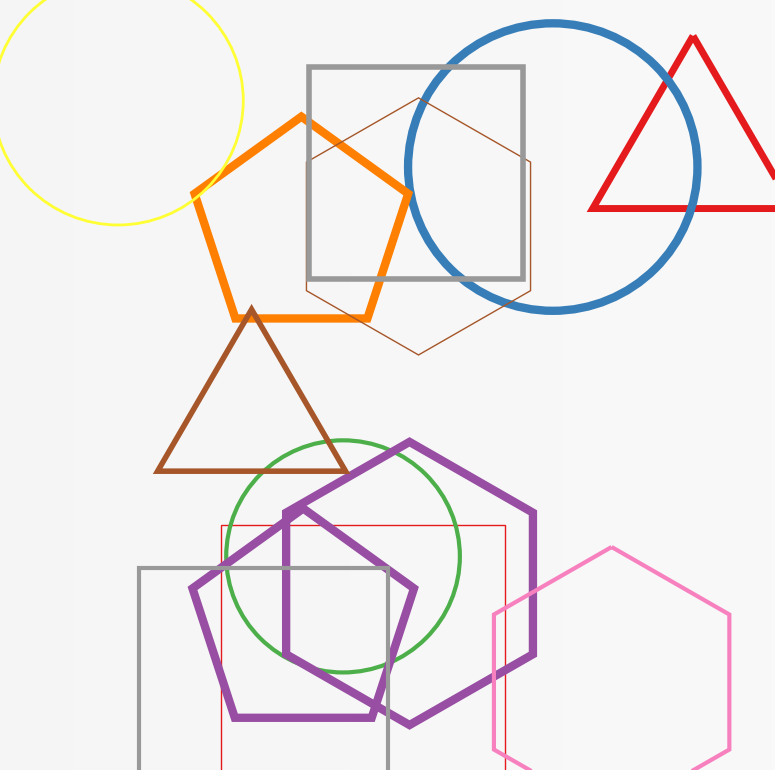[{"shape": "square", "thickness": 0.5, "radius": 0.92, "center": [0.468, 0.135]}, {"shape": "triangle", "thickness": 2.5, "radius": 0.75, "center": [0.894, 0.804]}, {"shape": "circle", "thickness": 3, "radius": 0.93, "center": [0.713, 0.783]}, {"shape": "circle", "thickness": 1.5, "radius": 0.75, "center": [0.443, 0.277]}, {"shape": "pentagon", "thickness": 3, "radius": 0.75, "center": [0.391, 0.189]}, {"shape": "hexagon", "thickness": 3, "radius": 0.92, "center": [0.528, 0.242]}, {"shape": "pentagon", "thickness": 3, "radius": 0.72, "center": [0.389, 0.704]}, {"shape": "circle", "thickness": 1, "radius": 0.81, "center": [0.152, 0.869]}, {"shape": "triangle", "thickness": 2, "radius": 0.7, "center": [0.325, 0.458]}, {"shape": "hexagon", "thickness": 0.5, "radius": 0.83, "center": [0.54, 0.706]}, {"shape": "hexagon", "thickness": 1.5, "radius": 0.88, "center": [0.789, 0.114]}, {"shape": "square", "thickness": 2, "radius": 0.69, "center": [0.537, 0.775]}, {"shape": "square", "thickness": 1.5, "radius": 0.8, "center": [0.34, 0.102]}]